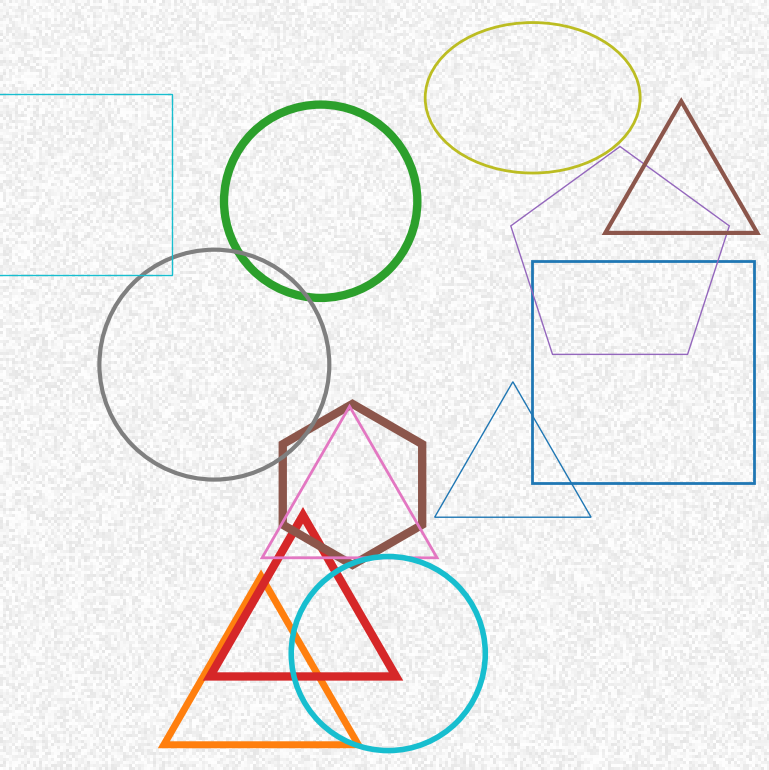[{"shape": "square", "thickness": 1, "radius": 0.72, "center": [0.835, 0.517]}, {"shape": "triangle", "thickness": 0.5, "radius": 0.59, "center": [0.666, 0.387]}, {"shape": "triangle", "thickness": 2.5, "radius": 0.73, "center": [0.339, 0.106]}, {"shape": "circle", "thickness": 3, "radius": 0.63, "center": [0.416, 0.739]}, {"shape": "triangle", "thickness": 3, "radius": 0.7, "center": [0.394, 0.191]}, {"shape": "pentagon", "thickness": 0.5, "radius": 0.75, "center": [0.805, 0.66]}, {"shape": "triangle", "thickness": 1.5, "radius": 0.57, "center": [0.885, 0.755]}, {"shape": "hexagon", "thickness": 3, "radius": 0.52, "center": [0.458, 0.371]}, {"shape": "triangle", "thickness": 1, "radius": 0.66, "center": [0.454, 0.341]}, {"shape": "circle", "thickness": 1.5, "radius": 0.75, "center": [0.278, 0.526]}, {"shape": "oval", "thickness": 1, "radius": 0.7, "center": [0.692, 0.873]}, {"shape": "circle", "thickness": 2, "radius": 0.63, "center": [0.504, 0.151]}, {"shape": "square", "thickness": 0.5, "radius": 0.59, "center": [0.106, 0.76]}]